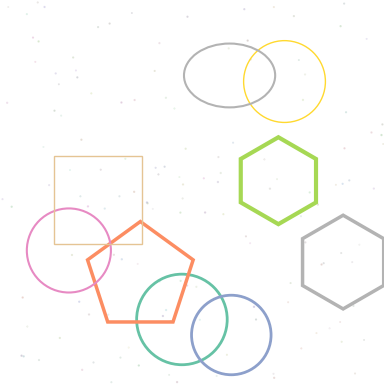[{"shape": "circle", "thickness": 2, "radius": 0.59, "center": [0.473, 0.17]}, {"shape": "pentagon", "thickness": 2.5, "radius": 0.72, "center": [0.365, 0.28]}, {"shape": "circle", "thickness": 2, "radius": 0.52, "center": [0.601, 0.13]}, {"shape": "circle", "thickness": 1.5, "radius": 0.55, "center": [0.179, 0.349]}, {"shape": "hexagon", "thickness": 3, "radius": 0.56, "center": [0.723, 0.531]}, {"shape": "circle", "thickness": 1, "radius": 0.53, "center": [0.739, 0.788]}, {"shape": "square", "thickness": 1, "radius": 0.57, "center": [0.255, 0.48]}, {"shape": "hexagon", "thickness": 2.5, "radius": 0.61, "center": [0.891, 0.319]}, {"shape": "oval", "thickness": 1.5, "radius": 0.59, "center": [0.596, 0.804]}]